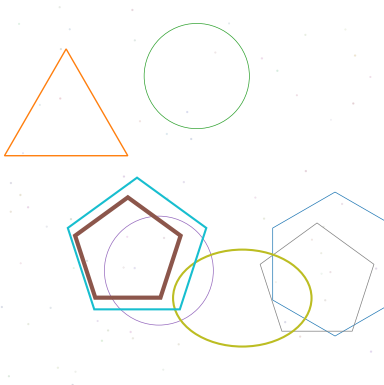[{"shape": "hexagon", "thickness": 0.5, "radius": 0.93, "center": [0.87, 0.314]}, {"shape": "triangle", "thickness": 1, "radius": 0.92, "center": [0.172, 0.688]}, {"shape": "circle", "thickness": 0.5, "radius": 0.68, "center": [0.511, 0.802]}, {"shape": "circle", "thickness": 0.5, "radius": 0.71, "center": [0.413, 0.297]}, {"shape": "pentagon", "thickness": 3, "radius": 0.72, "center": [0.332, 0.343]}, {"shape": "pentagon", "thickness": 0.5, "radius": 0.78, "center": [0.823, 0.265]}, {"shape": "oval", "thickness": 1.5, "radius": 0.9, "center": [0.629, 0.226]}, {"shape": "pentagon", "thickness": 1.5, "radius": 0.95, "center": [0.356, 0.349]}]